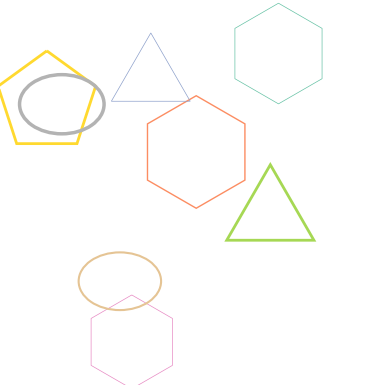[{"shape": "hexagon", "thickness": 0.5, "radius": 0.65, "center": [0.723, 0.861]}, {"shape": "hexagon", "thickness": 1, "radius": 0.73, "center": [0.51, 0.605]}, {"shape": "triangle", "thickness": 0.5, "radius": 0.59, "center": [0.392, 0.796]}, {"shape": "hexagon", "thickness": 0.5, "radius": 0.61, "center": [0.342, 0.112]}, {"shape": "triangle", "thickness": 2, "radius": 0.65, "center": [0.702, 0.441]}, {"shape": "pentagon", "thickness": 2, "radius": 0.67, "center": [0.122, 0.735]}, {"shape": "oval", "thickness": 1.5, "radius": 0.54, "center": [0.311, 0.27]}, {"shape": "oval", "thickness": 2.5, "radius": 0.55, "center": [0.161, 0.729]}]